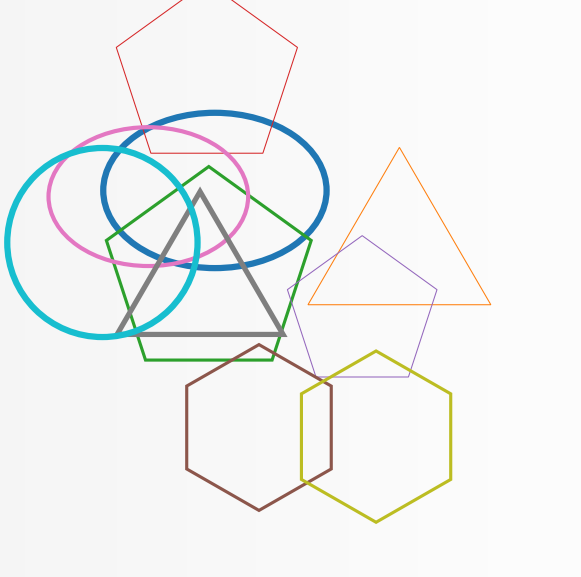[{"shape": "oval", "thickness": 3, "radius": 0.96, "center": [0.37, 0.669]}, {"shape": "triangle", "thickness": 0.5, "radius": 0.91, "center": [0.687, 0.562]}, {"shape": "pentagon", "thickness": 1.5, "radius": 0.93, "center": [0.359, 0.525]}, {"shape": "pentagon", "thickness": 0.5, "radius": 0.82, "center": [0.356, 0.866]}, {"shape": "pentagon", "thickness": 0.5, "radius": 0.68, "center": [0.623, 0.456]}, {"shape": "hexagon", "thickness": 1.5, "radius": 0.72, "center": [0.446, 0.259]}, {"shape": "oval", "thickness": 2, "radius": 0.86, "center": [0.255, 0.659]}, {"shape": "triangle", "thickness": 2.5, "radius": 0.82, "center": [0.344, 0.502]}, {"shape": "hexagon", "thickness": 1.5, "radius": 0.74, "center": [0.647, 0.243]}, {"shape": "circle", "thickness": 3, "radius": 0.82, "center": [0.176, 0.579]}]